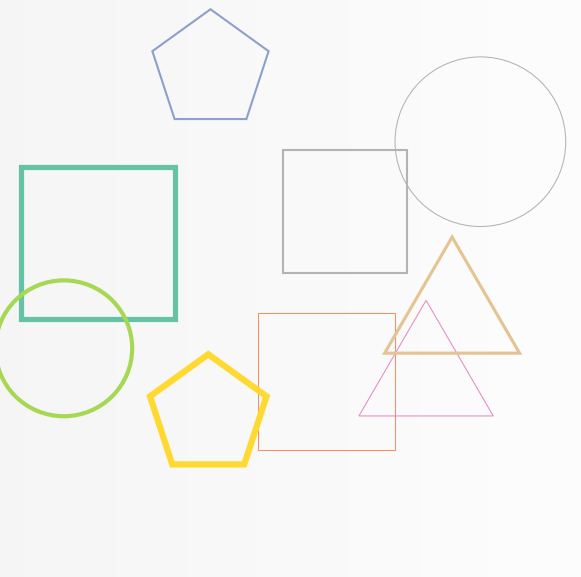[{"shape": "square", "thickness": 2.5, "radius": 0.66, "center": [0.168, 0.578]}, {"shape": "square", "thickness": 0.5, "radius": 0.59, "center": [0.561, 0.339]}, {"shape": "pentagon", "thickness": 1, "radius": 0.53, "center": [0.362, 0.878]}, {"shape": "triangle", "thickness": 0.5, "radius": 0.67, "center": [0.733, 0.346]}, {"shape": "circle", "thickness": 2, "radius": 0.59, "center": [0.11, 0.396]}, {"shape": "pentagon", "thickness": 3, "radius": 0.53, "center": [0.358, 0.28]}, {"shape": "triangle", "thickness": 1.5, "radius": 0.67, "center": [0.778, 0.455]}, {"shape": "circle", "thickness": 0.5, "radius": 0.73, "center": [0.826, 0.754]}, {"shape": "square", "thickness": 1, "radius": 0.53, "center": [0.594, 0.633]}]